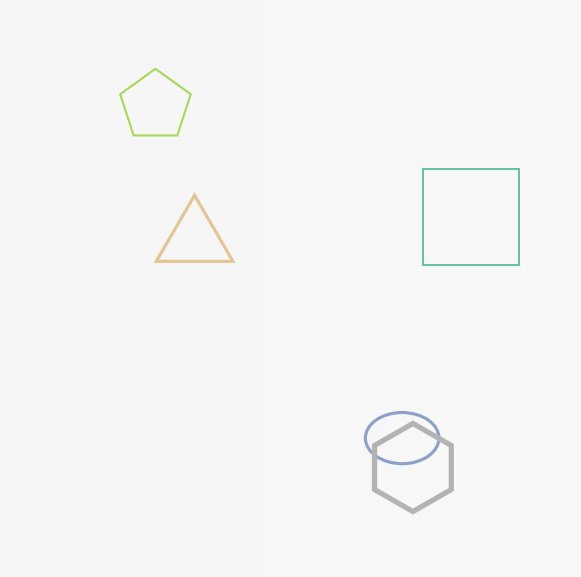[{"shape": "square", "thickness": 1, "radius": 0.41, "center": [0.81, 0.623]}, {"shape": "oval", "thickness": 1.5, "radius": 0.32, "center": [0.692, 0.241]}, {"shape": "pentagon", "thickness": 1, "radius": 0.32, "center": [0.267, 0.816]}, {"shape": "triangle", "thickness": 1.5, "radius": 0.38, "center": [0.335, 0.585]}, {"shape": "hexagon", "thickness": 2.5, "radius": 0.38, "center": [0.71, 0.19]}]